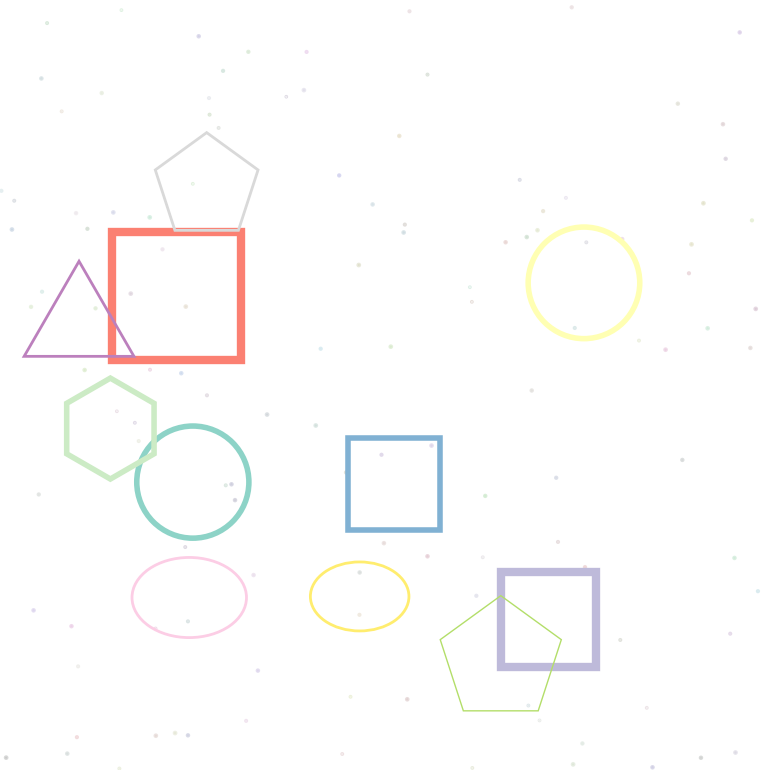[{"shape": "circle", "thickness": 2, "radius": 0.36, "center": [0.25, 0.374]}, {"shape": "circle", "thickness": 2, "radius": 0.36, "center": [0.758, 0.633]}, {"shape": "square", "thickness": 3, "radius": 0.31, "center": [0.713, 0.195]}, {"shape": "square", "thickness": 3, "radius": 0.42, "center": [0.229, 0.616]}, {"shape": "square", "thickness": 2, "radius": 0.3, "center": [0.512, 0.371]}, {"shape": "pentagon", "thickness": 0.5, "radius": 0.41, "center": [0.65, 0.144]}, {"shape": "oval", "thickness": 1, "radius": 0.37, "center": [0.246, 0.224]}, {"shape": "pentagon", "thickness": 1, "radius": 0.35, "center": [0.268, 0.758]}, {"shape": "triangle", "thickness": 1, "radius": 0.41, "center": [0.103, 0.578]}, {"shape": "hexagon", "thickness": 2, "radius": 0.33, "center": [0.143, 0.443]}, {"shape": "oval", "thickness": 1, "radius": 0.32, "center": [0.467, 0.225]}]